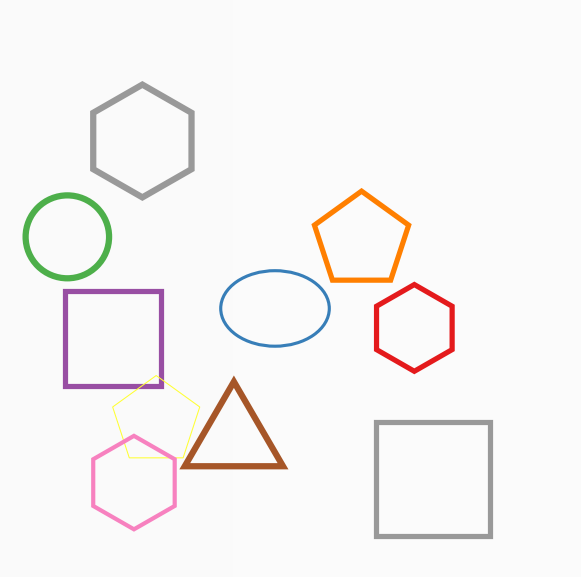[{"shape": "hexagon", "thickness": 2.5, "radius": 0.38, "center": [0.713, 0.431]}, {"shape": "oval", "thickness": 1.5, "radius": 0.47, "center": [0.473, 0.465]}, {"shape": "circle", "thickness": 3, "radius": 0.36, "center": [0.116, 0.589]}, {"shape": "square", "thickness": 2.5, "radius": 0.41, "center": [0.194, 0.412]}, {"shape": "pentagon", "thickness": 2.5, "radius": 0.43, "center": [0.622, 0.583]}, {"shape": "pentagon", "thickness": 0.5, "radius": 0.39, "center": [0.269, 0.27]}, {"shape": "triangle", "thickness": 3, "radius": 0.49, "center": [0.402, 0.241]}, {"shape": "hexagon", "thickness": 2, "radius": 0.4, "center": [0.23, 0.163]}, {"shape": "hexagon", "thickness": 3, "radius": 0.49, "center": [0.245, 0.755]}, {"shape": "square", "thickness": 2.5, "radius": 0.49, "center": [0.744, 0.17]}]